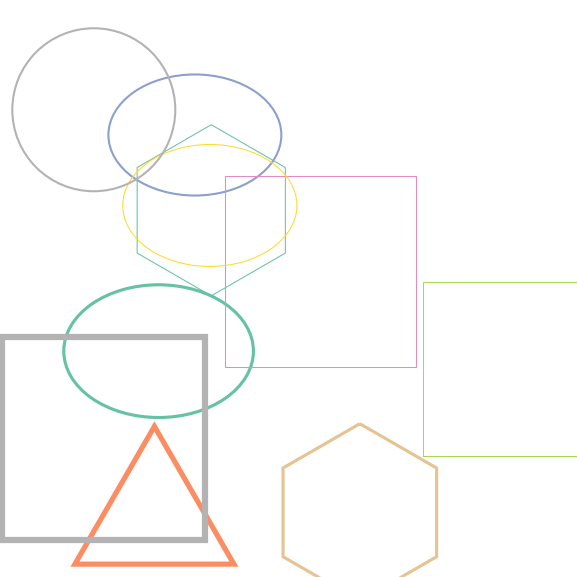[{"shape": "hexagon", "thickness": 0.5, "radius": 0.74, "center": [0.366, 0.635]}, {"shape": "oval", "thickness": 1.5, "radius": 0.82, "center": [0.275, 0.391]}, {"shape": "triangle", "thickness": 2.5, "radius": 0.79, "center": [0.267, 0.102]}, {"shape": "oval", "thickness": 1, "radius": 0.75, "center": [0.337, 0.765]}, {"shape": "square", "thickness": 0.5, "radius": 0.83, "center": [0.555, 0.529]}, {"shape": "square", "thickness": 0.5, "radius": 0.75, "center": [0.883, 0.36]}, {"shape": "oval", "thickness": 0.5, "radius": 0.75, "center": [0.363, 0.643]}, {"shape": "hexagon", "thickness": 1.5, "radius": 0.77, "center": [0.623, 0.112]}, {"shape": "circle", "thickness": 1, "radius": 0.71, "center": [0.162, 0.809]}, {"shape": "square", "thickness": 3, "radius": 0.88, "center": [0.179, 0.24]}]